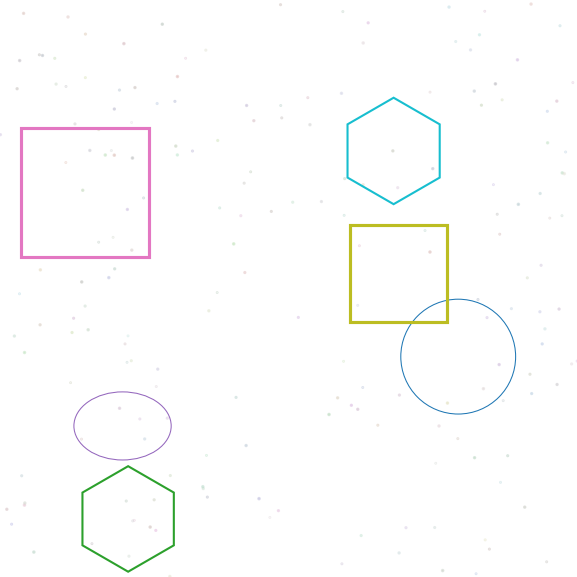[{"shape": "circle", "thickness": 0.5, "radius": 0.5, "center": [0.793, 0.382]}, {"shape": "hexagon", "thickness": 1, "radius": 0.46, "center": [0.222, 0.101]}, {"shape": "oval", "thickness": 0.5, "radius": 0.42, "center": [0.212, 0.262]}, {"shape": "square", "thickness": 1.5, "radius": 0.56, "center": [0.147, 0.666]}, {"shape": "square", "thickness": 1.5, "radius": 0.42, "center": [0.69, 0.526]}, {"shape": "hexagon", "thickness": 1, "radius": 0.46, "center": [0.682, 0.738]}]